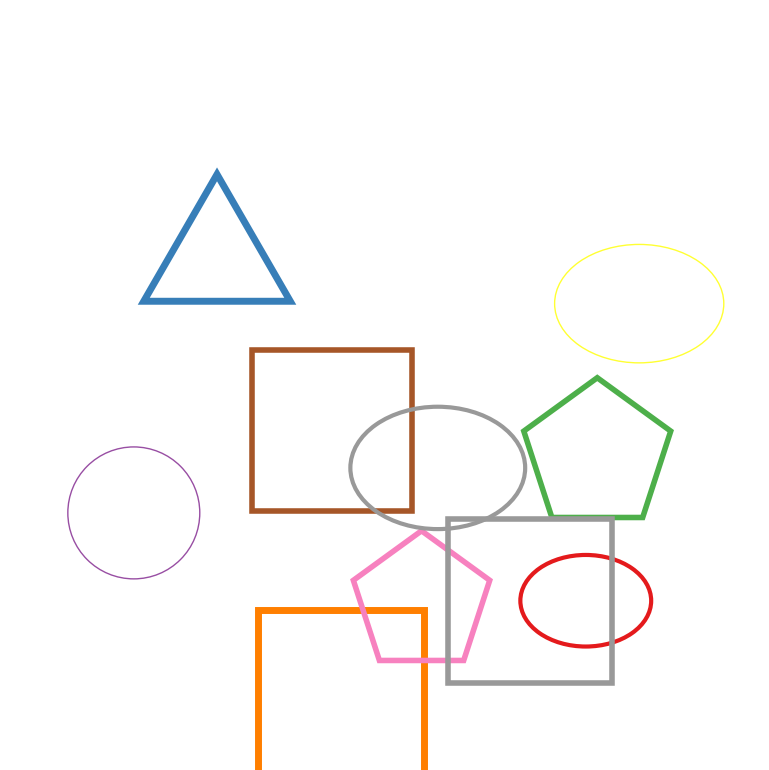[{"shape": "oval", "thickness": 1.5, "radius": 0.42, "center": [0.761, 0.22]}, {"shape": "triangle", "thickness": 2.5, "radius": 0.55, "center": [0.282, 0.664]}, {"shape": "pentagon", "thickness": 2, "radius": 0.5, "center": [0.776, 0.409]}, {"shape": "circle", "thickness": 0.5, "radius": 0.43, "center": [0.174, 0.334]}, {"shape": "square", "thickness": 2.5, "radius": 0.54, "center": [0.443, 0.101]}, {"shape": "oval", "thickness": 0.5, "radius": 0.55, "center": [0.83, 0.606]}, {"shape": "square", "thickness": 2, "radius": 0.52, "center": [0.431, 0.441]}, {"shape": "pentagon", "thickness": 2, "radius": 0.47, "center": [0.547, 0.218]}, {"shape": "square", "thickness": 2, "radius": 0.53, "center": [0.688, 0.219]}, {"shape": "oval", "thickness": 1.5, "radius": 0.57, "center": [0.569, 0.392]}]